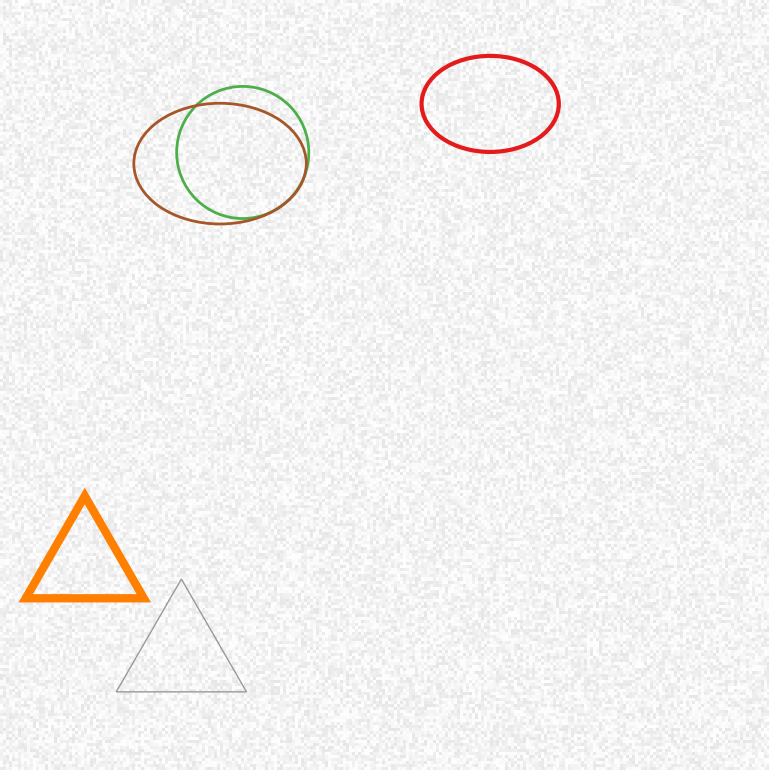[{"shape": "oval", "thickness": 1.5, "radius": 0.45, "center": [0.637, 0.865]}, {"shape": "circle", "thickness": 1, "radius": 0.43, "center": [0.315, 0.802]}, {"shape": "triangle", "thickness": 3, "radius": 0.44, "center": [0.11, 0.267]}, {"shape": "oval", "thickness": 1, "radius": 0.56, "center": [0.286, 0.788]}, {"shape": "triangle", "thickness": 0.5, "radius": 0.49, "center": [0.236, 0.15]}]